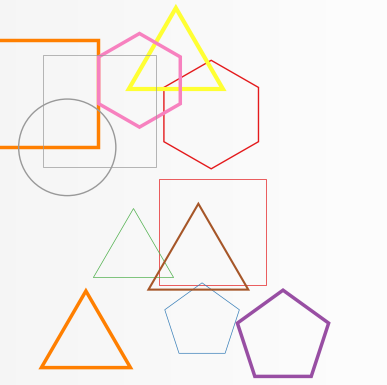[{"shape": "hexagon", "thickness": 1, "radius": 0.7, "center": [0.545, 0.702]}, {"shape": "square", "thickness": 0.5, "radius": 0.69, "center": [0.549, 0.398]}, {"shape": "pentagon", "thickness": 0.5, "radius": 0.51, "center": [0.521, 0.164]}, {"shape": "triangle", "thickness": 0.5, "radius": 0.6, "center": [0.344, 0.339]}, {"shape": "pentagon", "thickness": 2.5, "radius": 0.62, "center": [0.73, 0.122]}, {"shape": "square", "thickness": 2.5, "radius": 0.69, "center": [0.114, 0.757]}, {"shape": "triangle", "thickness": 2.5, "radius": 0.66, "center": [0.222, 0.112]}, {"shape": "triangle", "thickness": 3, "radius": 0.7, "center": [0.454, 0.839]}, {"shape": "triangle", "thickness": 1.5, "radius": 0.74, "center": [0.512, 0.322]}, {"shape": "hexagon", "thickness": 2.5, "radius": 0.61, "center": [0.36, 0.791]}, {"shape": "square", "thickness": 0.5, "radius": 0.73, "center": [0.256, 0.712]}, {"shape": "circle", "thickness": 1, "radius": 0.63, "center": [0.174, 0.617]}]